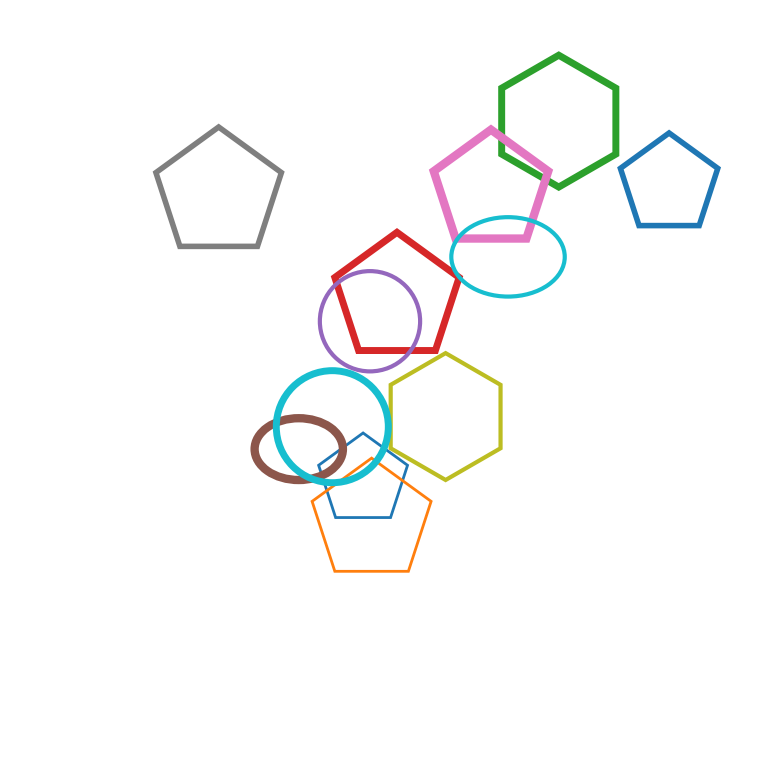[{"shape": "pentagon", "thickness": 1, "radius": 0.3, "center": [0.472, 0.377]}, {"shape": "pentagon", "thickness": 2, "radius": 0.33, "center": [0.869, 0.761]}, {"shape": "pentagon", "thickness": 1, "radius": 0.41, "center": [0.483, 0.324]}, {"shape": "hexagon", "thickness": 2.5, "radius": 0.43, "center": [0.726, 0.843]}, {"shape": "pentagon", "thickness": 2.5, "radius": 0.42, "center": [0.516, 0.613]}, {"shape": "circle", "thickness": 1.5, "radius": 0.33, "center": [0.481, 0.583]}, {"shape": "oval", "thickness": 3, "radius": 0.29, "center": [0.388, 0.417]}, {"shape": "pentagon", "thickness": 3, "radius": 0.39, "center": [0.638, 0.753]}, {"shape": "pentagon", "thickness": 2, "radius": 0.43, "center": [0.284, 0.749]}, {"shape": "hexagon", "thickness": 1.5, "radius": 0.41, "center": [0.579, 0.459]}, {"shape": "oval", "thickness": 1.5, "radius": 0.37, "center": [0.66, 0.666]}, {"shape": "circle", "thickness": 2.5, "radius": 0.36, "center": [0.432, 0.446]}]